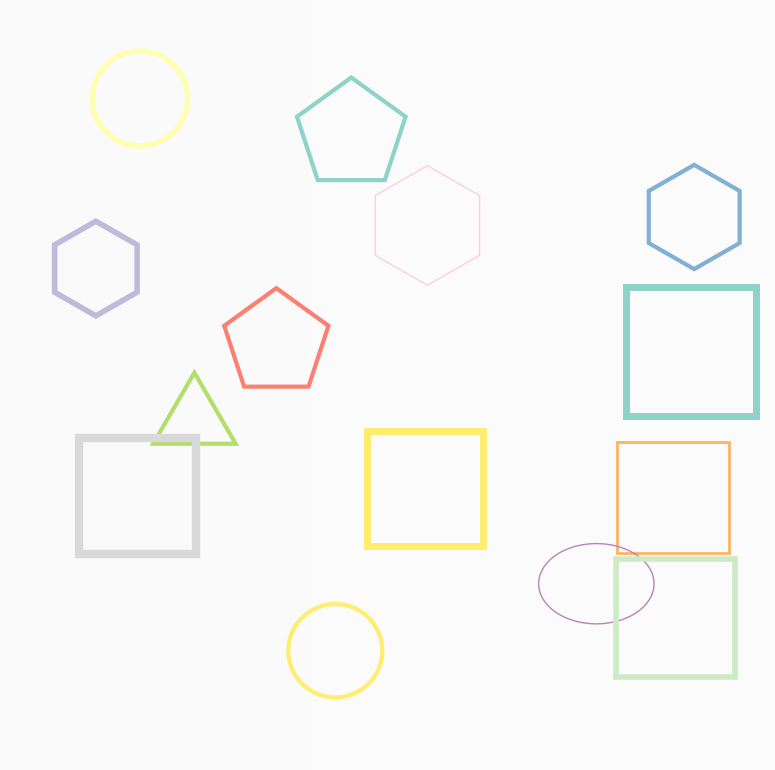[{"shape": "pentagon", "thickness": 1.5, "radius": 0.37, "center": [0.453, 0.826]}, {"shape": "square", "thickness": 2.5, "radius": 0.42, "center": [0.891, 0.543]}, {"shape": "circle", "thickness": 2, "radius": 0.31, "center": [0.181, 0.872]}, {"shape": "hexagon", "thickness": 2, "radius": 0.31, "center": [0.124, 0.651]}, {"shape": "pentagon", "thickness": 1.5, "radius": 0.35, "center": [0.357, 0.555]}, {"shape": "hexagon", "thickness": 1.5, "radius": 0.34, "center": [0.896, 0.718]}, {"shape": "square", "thickness": 1, "radius": 0.36, "center": [0.869, 0.354]}, {"shape": "triangle", "thickness": 1.5, "radius": 0.31, "center": [0.251, 0.454]}, {"shape": "hexagon", "thickness": 0.5, "radius": 0.39, "center": [0.551, 0.707]}, {"shape": "square", "thickness": 3, "radius": 0.37, "center": [0.177, 0.356]}, {"shape": "oval", "thickness": 0.5, "radius": 0.37, "center": [0.769, 0.242]}, {"shape": "square", "thickness": 2, "radius": 0.38, "center": [0.872, 0.197]}, {"shape": "circle", "thickness": 1.5, "radius": 0.3, "center": [0.433, 0.155]}, {"shape": "square", "thickness": 2.5, "radius": 0.37, "center": [0.548, 0.365]}]